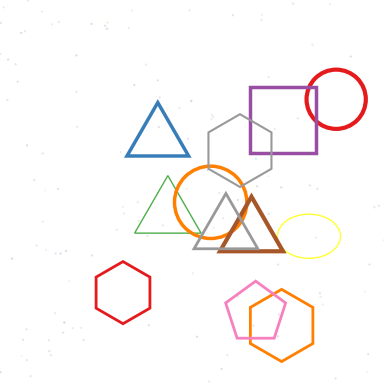[{"shape": "hexagon", "thickness": 2, "radius": 0.4, "center": [0.32, 0.24]}, {"shape": "circle", "thickness": 3, "radius": 0.38, "center": [0.873, 0.742]}, {"shape": "triangle", "thickness": 2.5, "radius": 0.46, "center": [0.41, 0.641]}, {"shape": "triangle", "thickness": 1, "radius": 0.5, "center": [0.436, 0.444]}, {"shape": "square", "thickness": 2.5, "radius": 0.43, "center": [0.735, 0.688]}, {"shape": "hexagon", "thickness": 2, "radius": 0.47, "center": [0.731, 0.155]}, {"shape": "circle", "thickness": 2.5, "radius": 0.47, "center": [0.547, 0.474]}, {"shape": "oval", "thickness": 1, "radius": 0.41, "center": [0.802, 0.386]}, {"shape": "triangle", "thickness": 3, "radius": 0.47, "center": [0.653, 0.395]}, {"shape": "pentagon", "thickness": 2, "radius": 0.41, "center": [0.664, 0.188]}, {"shape": "triangle", "thickness": 2, "radius": 0.48, "center": [0.587, 0.402]}, {"shape": "hexagon", "thickness": 1.5, "radius": 0.47, "center": [0.623, 0.609]}]